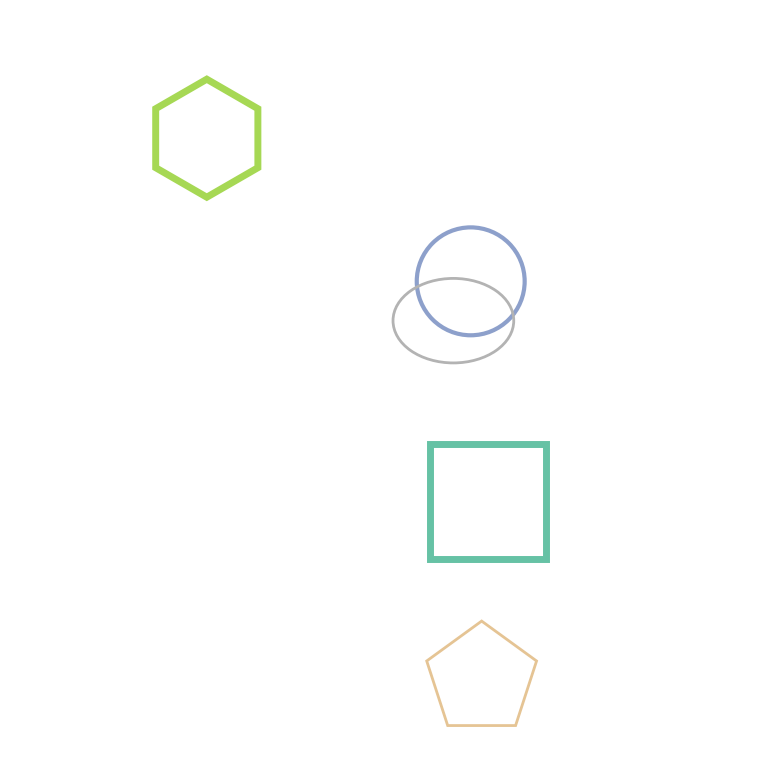[{"shape": "square", "thickness": 2.5, "radius": 0.38, "center": [0.634, 0.349]}, {"shape": "circle", "thickness": 1.5, "radius": 0.35, "center": [0.611, 0.635]}, {"shape": "hexagon", "thickness": 2.5, "radius": 0.38, "center": [0.269, 0.821]}, {"shape": "pentagon", "thickness": 1, "radius": 0.38, "center": [0.625, 0.118]}, {"shape": "oval", "thickness": 1, "radius": 0.39, "center": [0.589, 0.584]}]